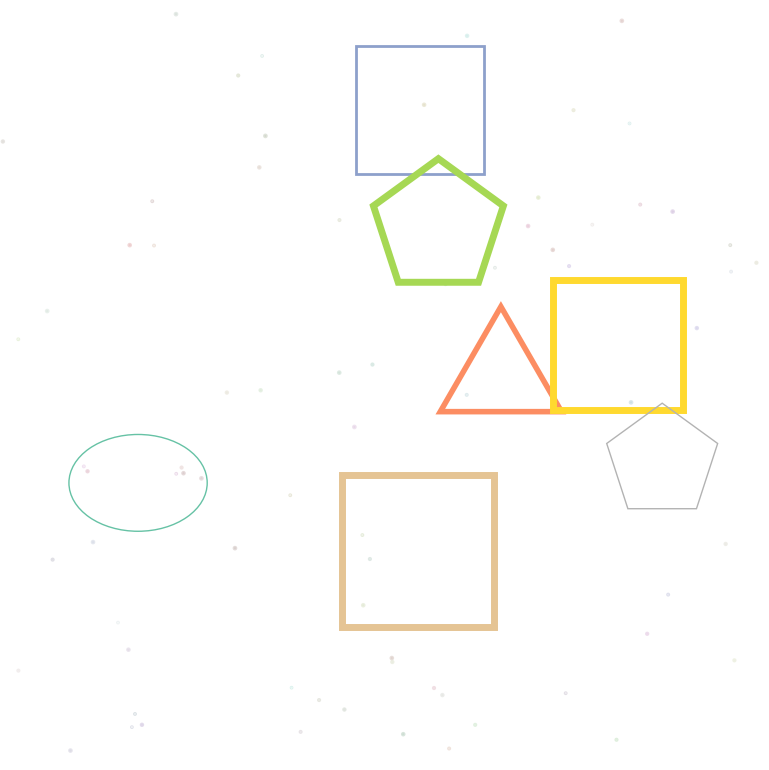[{"shape": "oval", "thickness": 0.5, "radius": 0.45, "center": [0.179, 0.373]}, {"shape": "triangle", "thickness": 2, "radius": 0.45, "center": [0.651, 0.511]}, {"shape": "square", "thickness": 1, "radius": 0.42, "center": [0.546, 0.857]}, {"shape": "pentagon", "thickness": 2.5, "radius": 0.44, "center": [0.569, 0.705]}, {"shape": "square", "thickness": 2.5, "radius": 0.42, "center": [0.802, 0.552]}, {"shape": "square", "thickness": 2.5, "radius": 0.49, "center": [0.542, 0.284]}, {"shape": "pentagon", "thickness": 0.5, "radius": 0.38, "center": [0.86, 0.401]}]